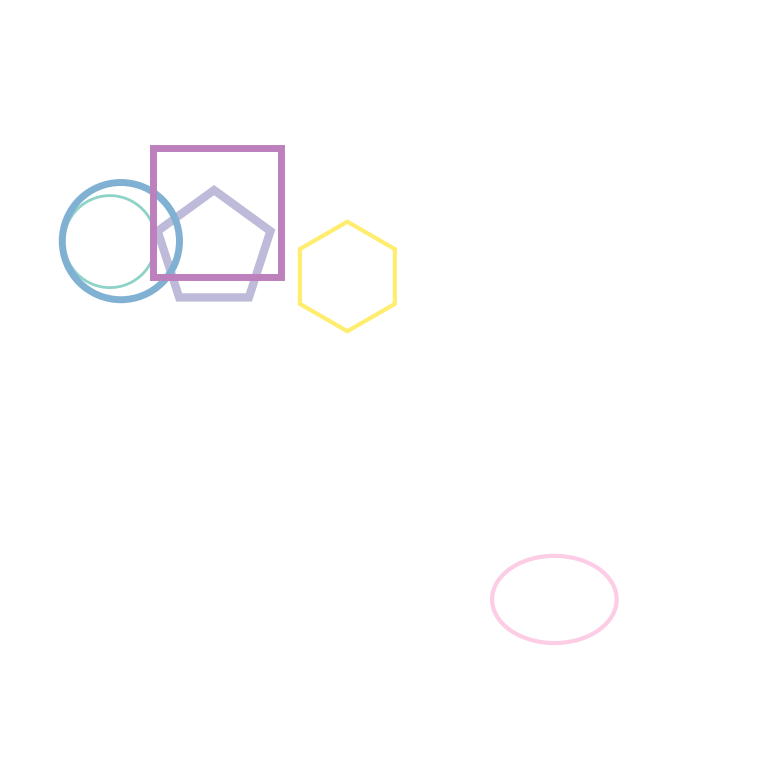[{"shape": "circle", "thickness": 1, "radius": 0.3, "center": [0.143, 0.686]}, {"shape": "pentagon", "thickness": 3, "radius": 0.39, "center": [0.278, 0.676]}, {"shape": "circle", "thickness": 2.5, "radius": 0.38, "center": [0.157, 0.687]}, {"shape": "oval", "thickness": 1.5, "radius": 0.4, "center": [0.72, 0.222]}, {"shape": "square", "thickness": 2.5, "radius": 0.42, "center": [0.282, 0.724]}, {"shape": "hexagon", "thickness": 1.5, "radius": 0.36, "center": [0.451, 0.641]}]